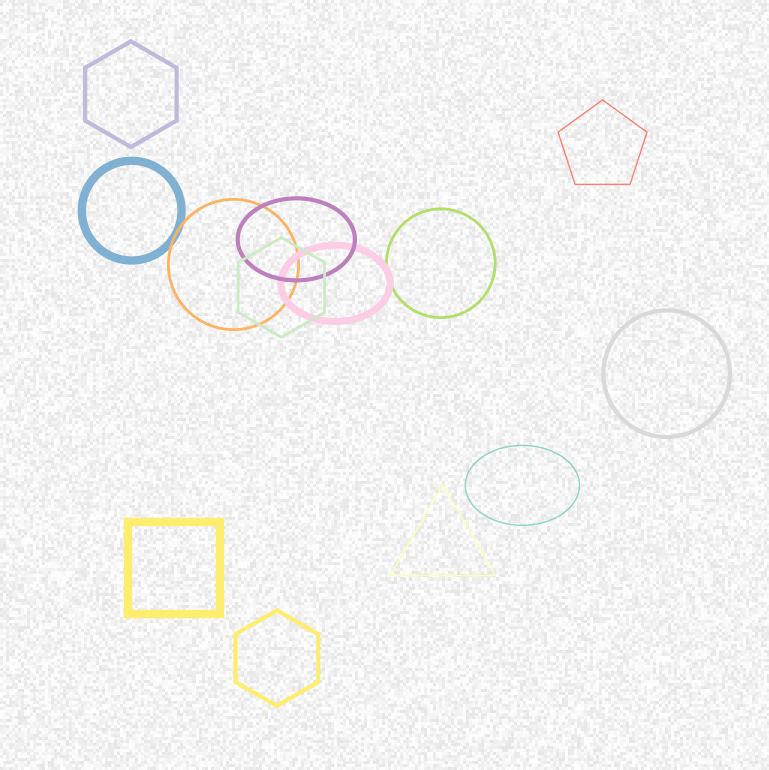[{"shape": "oval", "thickness": 0.5, "radius": 0.37, "center": [0.678, 0.37]}, {"shape": "triangle", "thickness": 0.5, "radius": 0.39, "center": [0.575, 0.292]}, {"shape": "hexagon", "thickness": 1.5, "radius": 0.34, "center": [0.17, 0.878]}, {"shape": "pentagon", "thickness": 0.5, "radius": 0.3, "center": [0.783, 0.81]}, {"shape": "circle", "thickness": 3, "radius": 0.32, "center": [0.171, 0.726]}, {"shape": "circle", "thickness": 1, "radius": 0.42, "center": [0.303, 0.657]}, {"shape": "circle", "thickness": 1, "radius": 0.35, "center": [0.572, 0.658]}, {"shape": "oval", "thickness": 2.5, "radius": 0.35, "center": [0.436, 0.632]}, {"shape": "circle", "thickness": 1.5, "radius": 0.41, "center": [0.866, 0.515]}, {"shape": "oval", "thickness": 1.5, "radius": 0.38, "center": [0.385, 0.689]}, {"shape": "hexagon", "thickness": 1, "radius": 0.32, "center": [0.365, 0.627]}, {"shape": "square", "thickness": 3, "radius": 0.3, "center": [0.226, 0.263]}, {"shape": "hexagon", "thickness": 1.5, "radius": 0.31, "center": [0.36, 0.145]}]